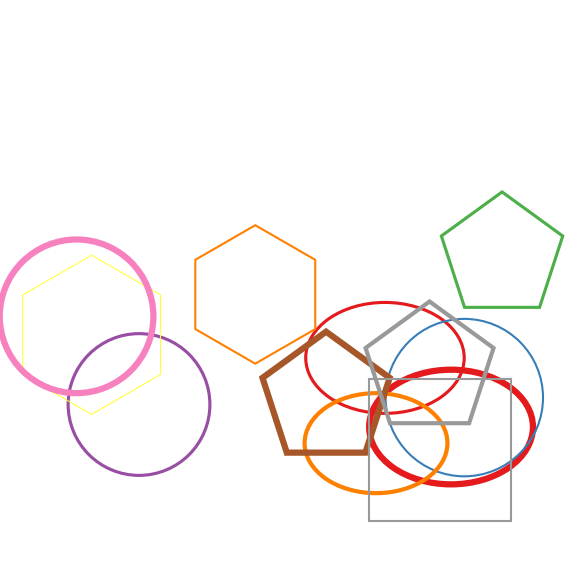[{"shape": "oval", "thickness": 3, "radius": 0.71, "center": [0.781, 0.26]}, {"shape": "oval", "thickness": 1.5, "radius": 0.69, "center": [0.667, 0.379]}, {"shape": "circle", "thickness": 1, "radius": 0.68, "center": [0.804, 0.311]}, {"shape": "pentagon", "thickness": 1.5, "radius": 0.55, "center": [0.869, 0.556]}, {"shape": "circle", "thickness": 1.5, "radius": 0.61, "center": [0.241, 0.299]}, {"shape": "hexagon", "thickness": 1, "radius": 0.6, "center": [0.442, 0.489]}, {"shape": "oval", "thickness": 2, "radius": 0.62, "center": [0.651, 0.232]}, {"shape": "hexagon", "thickness": 0.5, "radius": 0.69, "center": [0.159, 0.419]}, {"shape": "pentagon", "thickness": 3, "radius": 0.58, "center": [0.565, 0.309]}, {"shape": "circle", "thickness": 3, "radius": 0.67, "center": [0.133, 0.451]}, {"shape": "square", "thickness": 1, "radius": 0.61, "center": [0.762, 0.22]}, {"shape": "pentagon", "thickness": 2, "radius": 0.58, "center": [0.744, 0.361]}]